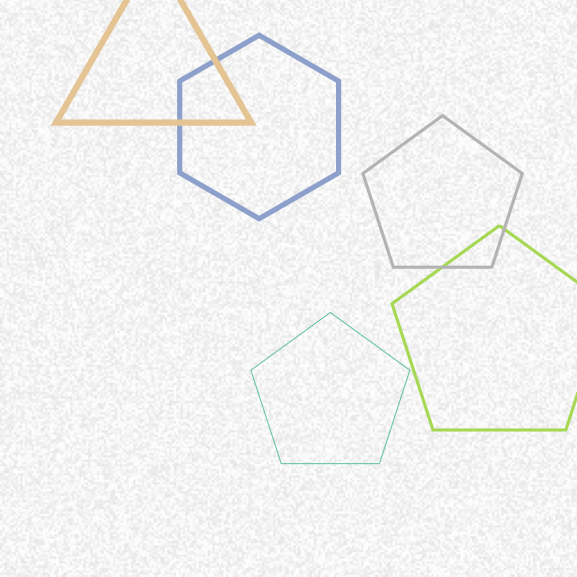[{"shape": "pentagon", "thickness": 0.5, "radius": 0.72, "center": [0.572, 0.313]}, {"shape": "hexagon", "thickness": 2.5, "radius": 0.79, "center": [0.449, 0.779]}, {"shape": "pentagon", "thickness": 1.5, "radius": 0.98, "center": [0.865, 0.413]}, {"shape": "triangle", "thickness": 3, "radius": 0.98, "center": [0.266, 0.884]}, {"shape": "pentagon", "thickness": 1.5, "radius": 0.73, "center": [0.766, 0.654]}]